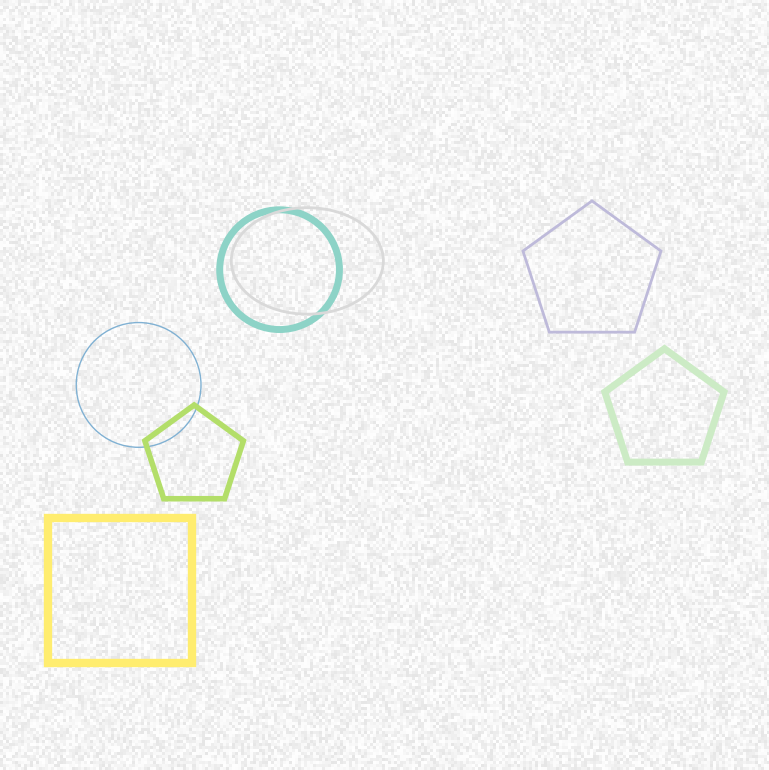[{"shape": "circle", "thickness": 2.5, "radius": 0.39, "center": [0.363, 0.65]}, {"shape": "pentagon", "thickness": 1, "radius": 0.47, "center": [0.769, 0.645]}, {"shape": "circle", "thickness": 0.5, "radius": 0.41, "center": [0.18, 0.5]}, {"shape": "pentagon", "thickness": 2, "radius": 0.34, "center": [0.252, 0.407]}, {"shape": "oval", "thickness": 1, "radius": 0.49, "center": [0.399, 0.661]}, {"shape": "pentagon", "thickness": 2.5, "radius": 0.41, "center": [0.863, 0.466]}, {"shape": "square", "thickness": 3, "radius": 0.47, "center": [0.156, 0.233]}]